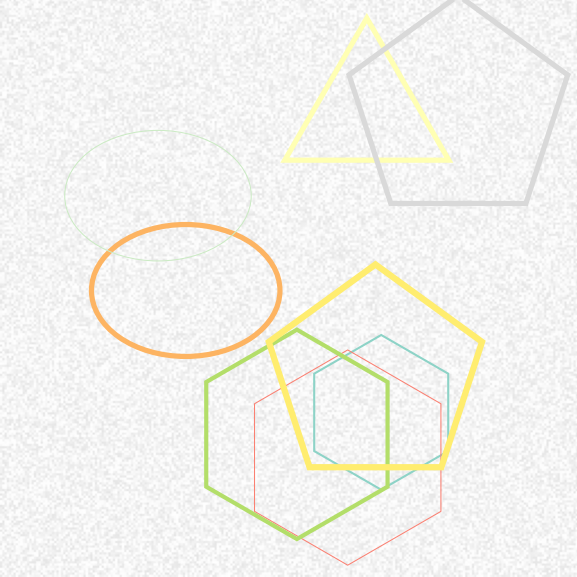[{"shape": "hexagon", "thickness": 1, "radius": 0.67, "center": [0.66, 0.285]}, {"shape": "triangle", "thickness": 2.5, "radius": 0.82, "center": [0.635, 0.804]}, {"shape": "hexagon", "thickness": 0.5, "radius": 0.93, "center": [0.602, 0.207]}, {"shape": "oval", "thickness": 2.5, "radius": 0.82, "center": [0.322, 0.496]}, {"shape": "hexagon", "thickness": 2, "radius": 0.91, "center": [0.514, 0.247]}, {"shape": "pentagon", "thickness": 2.5, "radius": 1.0, "center": [0.794, 0.808]}, {"shape": "oval", "thickness": 0.5, "radius": 0.81, "center": [0.274, 0.66]}, {"shape": "pentagon", "thickness": 3, "radius": 0.97, "center": [0.65, 0.347]}]